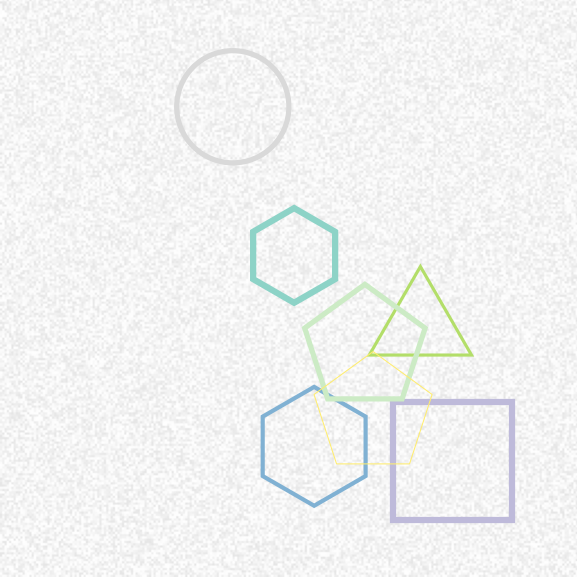[{"shape": "hexagon", "thickness": 3, "radius": 0.41, "center": [0.509, 0.557]}, {"shape": "square", "thickness": 3, "radius": 0.51, "center": [0.784, 0.201]}, {"shape": "hexagon", "thickness": 2, "radius": 0.51, "center": [0.544, 0.226]}, {"shape": "triangle", "thickness": 1.5, "radius": 0.51, "center": [0.728, 0.435]}, {"shape": "circle", "thickness": 2.5, "radius": 0.49, "center": [0.403, 0.814]}, {"shape": "pentagon", "thickness": 2.5, "radius": 0.55, "center": [0.632, 0.397]}, {"shape": "pentagon", "thickness": 0.5, "radius": 0.54, "center": [0.646, 0.283]}]